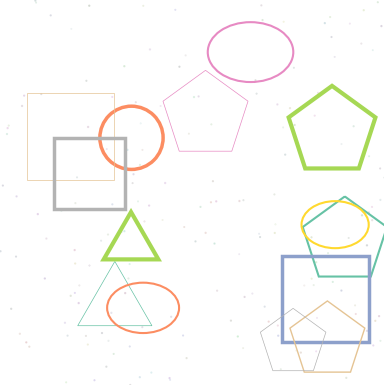[{"shape": "pentagon", "thickness": 1.5, "radius": 0.58, "center": [0.896, 0.375]}, {"shape": "triangle", "thickness": 0.5, "radius": 0.56, "center": [0.298, 0.21]}, {"shape": "oval", "thickness": 1.5, "radius": 0.47, "center": [0.372, 0.2]}, {"shape": "circle", "thickness": 2.5, "radius": 0.41, "center": [0.342, 0.642]}, {"shape": "square", "thickness": 2.5, "radius": 0.56, "center": [0.846, 0.224]}, {"shape": "oval", "thickness": 1.5, "radius": 0.56, "center": [0.651, 0.865]}, {"shape": "pentagon", "thickness": 0.5, "radius": 0.58, "center": [0.534, 0.701]}, {"shape": "pentagon", "thickness": 3, "radius": 0.59, "center": [0.862, 0.658]}, {"shape": "triangle", "thickness": 3, "radius": 0.41, "center": [0.34, 0.367]}, {"shape": "oval", "thickness": 1.5, "radius": 0.44, "center": [0.87, 0.416]}, {"shape": "pentagon", "thickness": 1, "radius": 0.51, "center": [0.85, 0.116]}, {"shape": "square", "thickness": 0.5, "radius": 0.56, "center": [0.183, 0.645]}, {"shape": "square", "thickness": 2.5, "radius": 0.46, "center": [0.232, 0.549]}, {"shape": "pentagon", "thickness": 0.5, "radius": 0.45, "center": [0.761, 0.11]}]